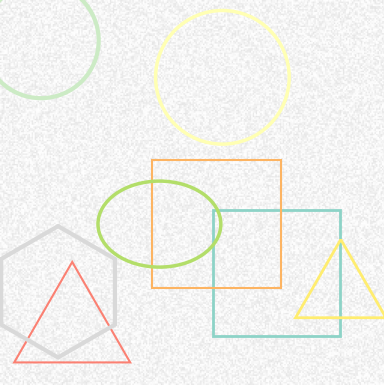[{"shape": "square", "thickness": 2, "radius": 0.82, "center": [0.718, 0.291]}, {"shape": "circle", "thickness": 2.5, "radius": 0.87, "center": [0.578, 0.799]}, {"shape": "triangle", "thickness": 1.5, "radius": 0.87, "center": [0.188, 0.146]}, {"shape": "square", "thickness": 1.5, "radius": 0.84, "center": [0.562, 0.418]}, {"shape": "oval", "thickness": 2.5, "radius": 0.8, "center": [0.414, 0.418]}, {"shape": "hexagon", "thickness": 3, "radius": 0.85, "center": [0.151, 0.242]}, {"shape": "circle", "thickness": 3, "radius": 0.75, "center": [0.106, 0.895]}, {"shape": "triangle", "thickness": 2, "radius": 0.68, "center": [0.885, 0.242]}]